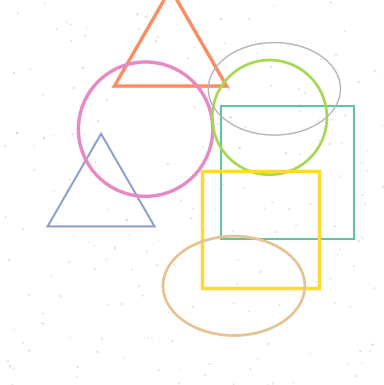[{"shape": "square", "thickness": 1.5, "radius": 0.86, "center": [0.747, 0.553]}, {"shape": "triangle", "thickness": 2.5, "radius": 0.84, "center": [0.443, 0.861]}, {"shape": "triangle", "thickness": 1.5, "radius": 0.8, "center": [0.262, 0.492]}, {"shape": "circle", "thickness": 2.5, "radius": 0.87, "center": [0.378, 0.665]}, {"shape": "circle", "thickness": 2, "radius": 0.74, "center": [0.7, 0.695]}, {"shape": "square", "thickness": 2.5, "radius": 0.76, "center": [0.676, 0.405]}, {"shape": "oval", "thickness": 2, "radius": 0.92, "center": [0.608, 0.258]}, {"shape": "oval", "thickness": 1, "radius": 0.86, "center": [0.713, 0.769]}]